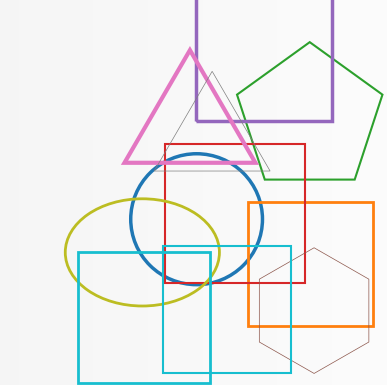[{"shape": "circle", "thickness": 2.5, "radius": 0.85, "center": [0.507, 0.431]}, {"shape": "square", "thickness": 2, "radius": 0.81, "center": [0.801, 0.314]}, {"shape": "pentagon", "thickness": 1.5, "radius": 0.99, "center": [0.799, 0.693]}, {"shape": "square", "thickness": 1.5, "radius": 0.9, "center": [0.606, 0.445]}, {"shape": "square", "thickness": 2.5, "radius": 0.88, "center": [0.681, 0.86]}, {"shape": "hexagon", "thickness": 0.5, "radius": 0.82, "center": [0.811, 0.193]}, {"shape": "triangle", "thickness": 3, "radius": 0.98, "center": [0.49, 0.675]}, {"shape": "triangle", "thickness": 0.5, "radius": 0.86, "center": [0.548, 0.642]}, {"shape": "oval", "thickness": 2, "radius": 0.99, "center": [0.367, 0.344]}, {"shape": "square", "thickness": 2, "radius": 0.85, "center": [0.371, 0.176]}, {"shape": "square", "thickness": 1.5, "radius": 0.82, "center": [0.585, 0.197]}]